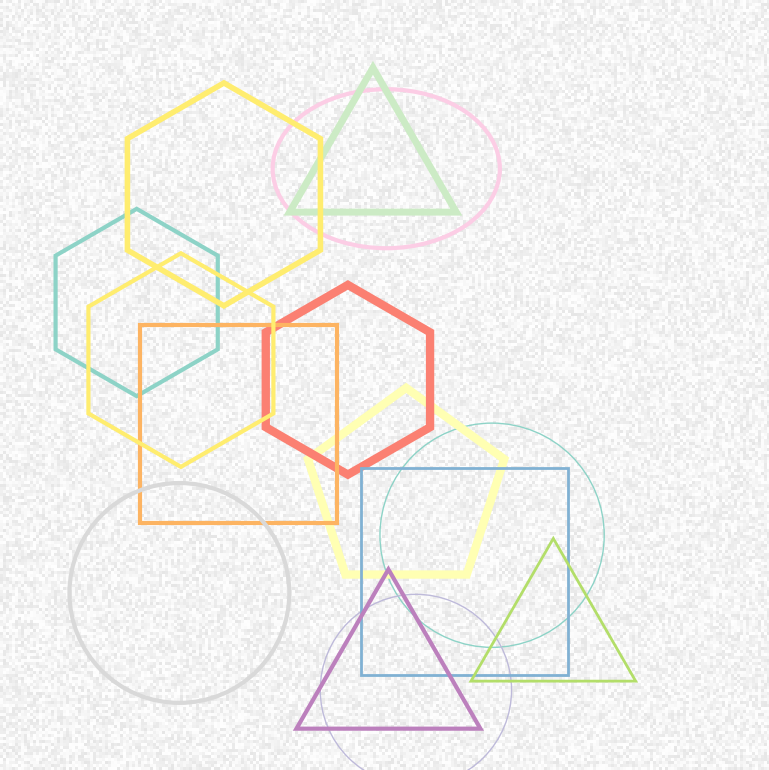[{"shape": "circle", "thickness": 0.5, "radius": 0.73, "center": [0.639, 0.305]}, {"shape": "hexagon", "thickness": 1.5, "radius": 0.61, "center": [0.178, 0.607]}, {"shape": "pentagon", "thickness": 3, "radius": 0.67, "center": [0.527, 0.362]}, {"shape": "circle", "thickness": 0.5, "radius": 0.62, "center": [0.54, 0.104]}, {"shape": "hexagon", "thickness": 3, "radius": 0.62, "center": [0.452, 0.507]}, {"shape": "square", "thickness": 1, "radius": 0.67, "center": [0.604, 0.258]}, {"shape": "square", "thickness": 1.5, "radius": 0.64, "center": [0.31, 0.449]}, {"shape": "triangle", "thickness": 1, "radius": 0.62, "center": [0.719, 0.177]}, {"shape": "oval", "thickness": 1.5, "radius": 0.74, "center": [0.502, 0.781]}, {"shape": "circle", "thickness": 1.5, "radius": 0.71, "center": [0.233, 0.23]}, {"shape": "triangle", "thickness": 1.5, "radius": 0.69, "center": [0.504, 0.123]}, {"shape": "triangle", "thickness": 2.5, "radius": 0.62, "center": [0.484, 0.787]}, {"shape": "hexagon", "thickness": 1.5, "radius": 0.69, "center": [0.235, 0.532]}, {"shape": "hexagon", "thickness": 2, "radius": 0.72, "center": [0.291, 0.748]}]